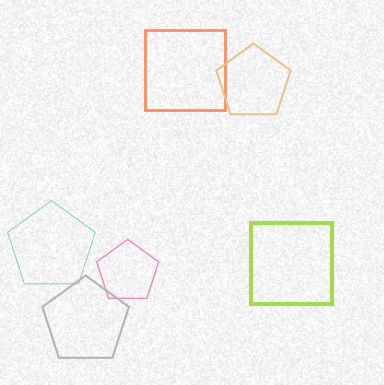[{"shape": "pentagon", "thickness": 0.5, "radius": 0.6, "center": [0.134, 0.359]}, {"shape": "square", "thickness": 2, "radius": 0.52, "center": [0.481, 0.818]}, {"shape": "pentagon", "thickness": 1, "radius": 0.42, "center": [0.332, 0.294]}, {"shape": "square", "thickness": 3, "radius": 0.53, "center": [0.757, 0.315]}, {"shape": "pentagon", "thickness": 1.5, "radius": 0.51, "center": [0.658, 0.785]}, {"shape": "pentagon", "thickness": 1.5, "radius": 0.59, "center": [0.222, 0.166]}]